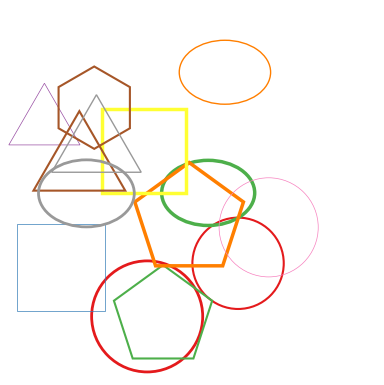[{"shape": "circle", "thickness": 2, "radius": 0.72, "center": [0.382, 0.178]}, {"shape": "circle", "thickness": 1.5, "radius": 0.59, "center": [0.618, 0.316]}, {"shape": "square", "thickness": 0.5, "radius": 0.57, "center": [0.158, 0.305]}, {"shape": "oval", "thickness": 2.5, "radius": 0.6, "center": [0.541, 0.499]}, {"shape": "pentagon", "thickness": 1.5, "radius": 0.67, "center": [0.424, 0.177]}, {"shape": "triangle", "thickness": 0.5, "radius": 0.53, "center": [0.115, 0.677]}, {"shape": "pentagon", "thickness": 2.5, "radius": 0.74, "center": [0.491, 0.43]}, {"shape": "oval", "thickness": 1, "radius": 0.59, "center": [0.584, 0.812]}, {"shape": "square", "thickness": 2.5, "radius": 0.54, "center": [0.374, 0.607]}, {"shape": "triangle", "thickness": 1.5, "radius": 0.69, "center": [0.206, 0.574]}, {"shape": "hexagon", "thickness": 1.5, "radius": 0.53, "center": [0.245, 0.72]}, {"shape": "circle", "thickness": 0.5, "radius": 0.64, "center": [0.698, 0.409]}, {"shape": "triangle", "thickness": 1, "radius": 0.67, "center": [0.25, 0.62]}, {"shape": "oval", "thickness": 2, "radius": 0.62, "center": [0.224, 0.498]}]